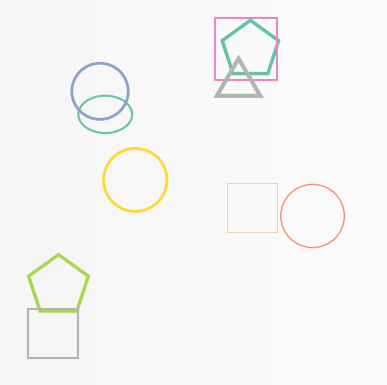[{"shape": "oval", "thickness": 1.5, "radius": 0.35, "center": [0.272, 0.703]}, {"shape": "pentagon", "thickness": 2.5, "radius": 0.38, "center": [0.646, 0.871]}, {"shape": "circle", "thickness": 1, "radius": 0.41, "center": [0.807, 0.439]}, {"shape": "circle", "thickness": 2, "radius": 0.36, "center": [0.258, 0.763]}, {"shape": "square", "thickness": 1.5, "radius": 0.4, "center": [0.635, 0.872]}, {"shape": "pentagon", "thickness": 2.5, "radius": 0.4, "center": [0.151, 0.258]}, {"shape": "circle", "thickness": 2, "radius": 0.41, "center": [0.349, 0.533]}, {"shape": "square", "thickness": 0.5, "radius": 0.32, "center": [0.651, 0.461]}, {"shape": "square", "thickness": 1.5, "radius": 0.32, "center": [0.137, 0.134]}, {"shape": "triangle", "thickness": 3, "radius": 0.32, "center": [0.616, 0.783]}]